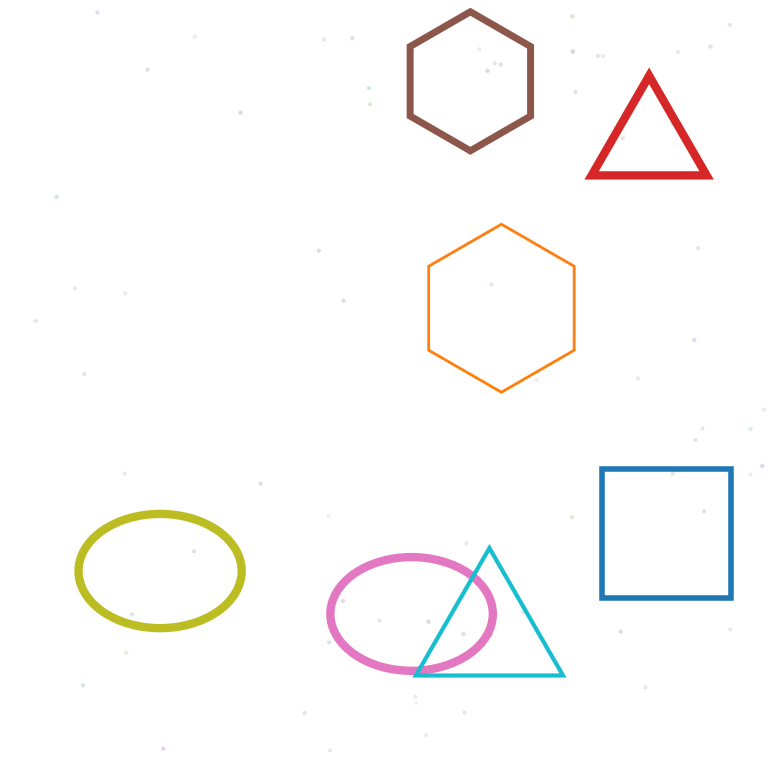[{"shape": "square", "thickness": 2, "radius": 0.42, "center": [0.866, 0.307]}, {"shape": "hexagon", "thickness": 1, "radius": 0.55, "center": [0.651, 0.6]}, {"shape": "triangle", "thickness": 3, "radius": 0.43, "center": [0.843, 0.815]}, {"shape": "hexagon", "thickness": 2.5, "radius": 0.45, "center": [0.611, 0.894]}, {"shape": "oval", "thickness": 3, "radius": 0.53, "center": [0.535, 0.203]}, {"shape": "oval", "thickness": 3, "radius": 0.53, "center": [0.208, 0.258]}, {"shape": "triangle", "thickness": 1.5, "radius": 0.55, "center": [0.636, 0.178]}]